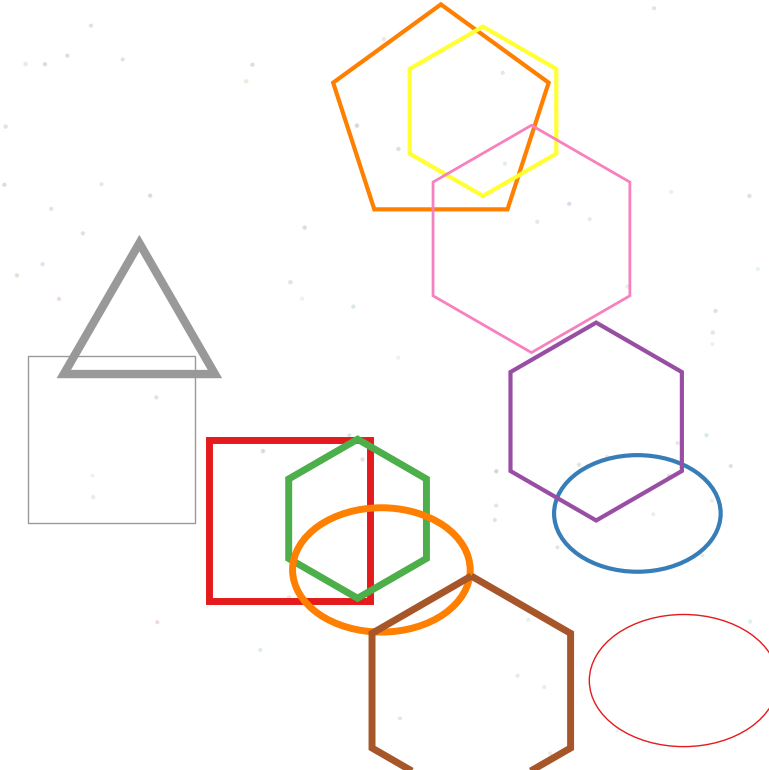[{"shape": "square", "thickness": 2.5, "radius": 0.52, "center": [0.375, 0.324]}, {"shape": "oval", "thickness": 0.5, "radius": 0.61, "center": [0.888, 0.116]}, {"shape": "oval", "thickness": 1.5, "radius": 0.54, "center": [0.828, 0.333]}, {"shape": "hexagon", "thickness": 2.5, "radius": 0.52, "center": [0.464, 0.326]}, {"shape": "hexagon", "thickness": 1.5, "radius": 0.64, "center": [0.774, 0.453]}, {"shape": "oval", "thickness": 2.5, "radius": 0.58, "center": [0.495, 0.26]}, {"shape": "pentagon", "thickness": 1.5, "radius": 0.74, "center": [0.573, 0.847]}, {"shape": "hexagon", "thickness": 1.5, "radius": 0.55, "center": [0.627, 0.855]}, {"shape": "hexagon", "thickness": 2.5, "radius": 0.74, "center": [0.612, 0.103]}, {"shape": "hexagon", "thickness": 1, "radius": 0.74, "center": [0.69, 0.69]}, {"shape": "square", "thickness": 0.5, "radius": 0.54, "center": [0.145, 0.429]}, {"shape": "triangle", "thickness": 3, "radius": 0.57, "center": [0.181, 0.571]}]